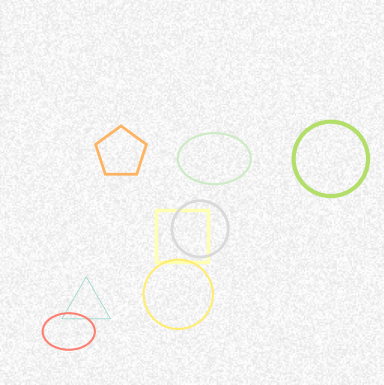[{"shape": "triangle", "thickness": 0.5, "radius": 0.36, "center": [0.224, 0.208]}, {"shape": "square", "thickness": 2.5, "radius": 0.34, "center": [0.473, 0.388]}, {"shape": "oval", "thickness": 1.5, "radius": 0.34, "center": [0.179, 0.139]}, {"shape": "pentagon", "thickness": 2, "radius": 0.35, "center": [0.314, 0.604]}, {"shape": "circle", "thickness": 3, "radius": 0.48, "center": [0.859, 0.587]}, {"shape": "circle", "thickness": 2, "radius": 0.37, "center": [0.52, 0.406]}, {"shape": "oval", "thickness": 1.5, "radius": 0.47, "center": [0.557, 0.588]}, {"shape": "circle", "thickness": 1.5, "radius": 0.45, "center": [0.463, 0.236]}]